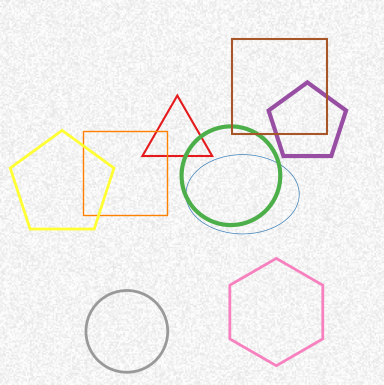[{"shape": "triangle", "thickness": 1.5, "radius": 0.52, "center": [0.461, 0.647]}, {"shape": "oval", "thickness": 0.5, "radius": 0.74, "center": [0.63, 0.495]}, {"shape": "circle", "thickness": 3, "radius": 0.64, "center": [0.6, 0.544]}, {"shape": "pentagon", "thickness": 3, "radius": 0.53, "center": [0.798, 0.68]}, {"shape": "square", "thickness": 1, "radius": 0.54, "center": [0.325, 0.551]}, {"shape": "pentagon", "thickness": 2, "radius": 0.71, "center": [0.161, 0.52]}, {"shape": "square", "thickness": 1.5, "radius": 0.62, "center": [0.726, 0.775]}, {"shape": "hexagon", "thickness": 2, "radius": 0.7, "center": [0.718, 0.189]}, {"shape": "circle", "thickness": 2, "radius": 0.53, "center": [0.329, 0.139]}]